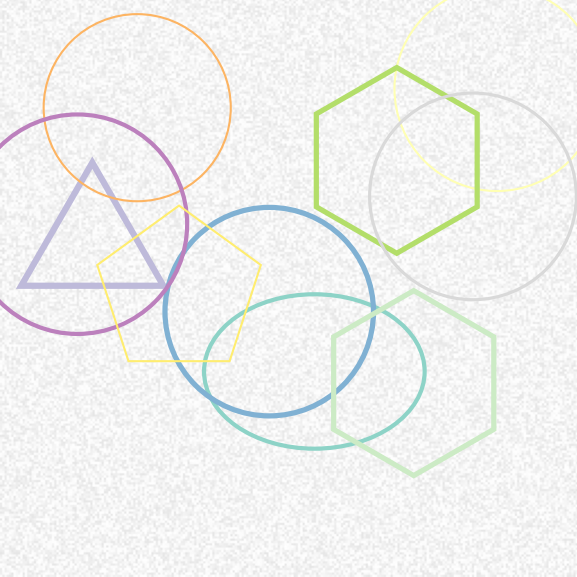[{"shape": "oval", "thickness": 2, "radius": 0.95, "center": [0.544, 0.356]}, {"shape": "circle", "thickness": 1, "radius": 0.89, "center": [0.86, 0.846]}, {"shape": "triangle", "thickness": 3, "radius": 0.71, "center": [0.16, 0.575]}, {"shape": "circle", "thickness": 2.5, "radius": 0.9, "center": [0.466, 0.46]}, {"shape": "circle", "thickness": 1, "radius": 0.81, "center": [0.238, 0.813]}, {"shape": "hexagon", "thickness": 2.5, "radius": 0.8, "center": [0.687, 0.721]}, {"shape": "circle", "thickness": 1.5, "radius": 0.89, "center": [0.819, 0.659]}, {"shape": "circle", "thickness": 2, "radius": 0.95, "center": [0.134, 0.611]}, {"shape": "hexagon", "thickness": 2.5, "radius": 0.8, "center": [0.716, 0.336]}, {"shape": "pentagon", "thickness": 1, "radius": 0.74, "center": [0.31, 0.494]}]